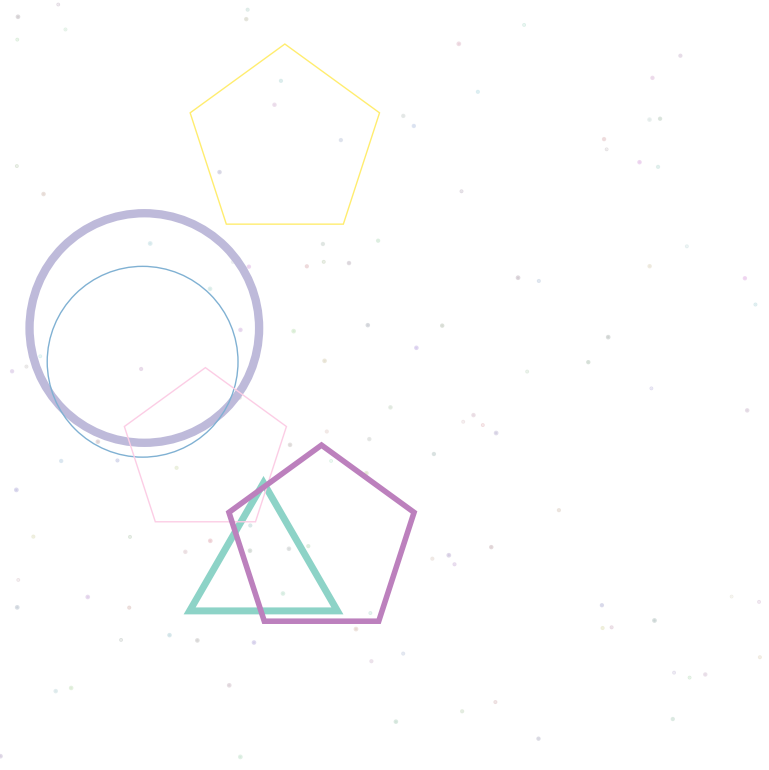[{"shape": "triangle", "thickness": 2.5, "radius": 0.55, "center": [0.342, 0.262]}, {"shape": "circle", "thickness": 3, "radius": 0.75, "center": [0.187, 0.574]}, {"shape": "circle", "thickness": 0.5, "radius": 0.62, "center": [0.185, 0.53]}, {"shape": "pentagon", "thickness": 0.5, "radius": 0.55, "center": [0.267, 0.412]}, {"shape": "pentagon", "thickness": 2, "radius": 0.63, "center": [0.418, 0.296]}, {"shape": "pentagon", "thickness": 0.5, "radius": 0.65, "center": [0.37, 0.814]}]